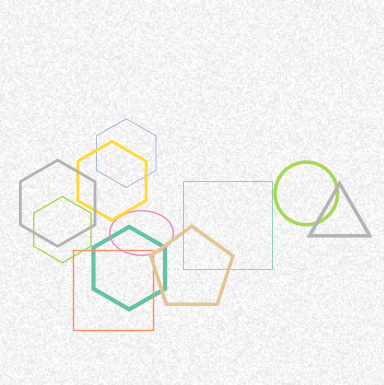[{"shape": "square", "thickness": 0.5, "radius": 0.57, "center": [0.591, 0.416]}, {"shape": "hexagon", "thickness": 3, "radius": 0.54, "center": [0.336, 0.304]}, {"shape": "square", "thickness": 1, "radius": 0.52, "center": [0.294, 0.247]}, {"shape": "hexagon", "thickness": 0.5, "radius": 0.45, "center": [0.328, 0.602]}, {"shape": "oval", "thickness": 1, "radius": 0.41, "center": [0.368, 0.395]}, {"shape": "hexagon", "thickness": 1, "radius": 0.43, "center": [0.162, 0.403]}, {"shape": "circle", "thickness": 2.5, "radius": 0.41, "center": [0.795, 0.498]}, {"shape": "hexagon", "thickness": 2, "radius": 0.51, "center": [0.291, 0.53]}, {"shape": "pentagon", "thickness": 2.5, "radius": 0.56, "center": [0.498, 0.3]}, {"shape": "hexagon", "thickness": 2, "radius": 0.56, "center": [0.15, 0.472]}, {"shape": "triangle", "thickness": 2.5, "radius": 0.45, "center": [0.882, 0.433]}]